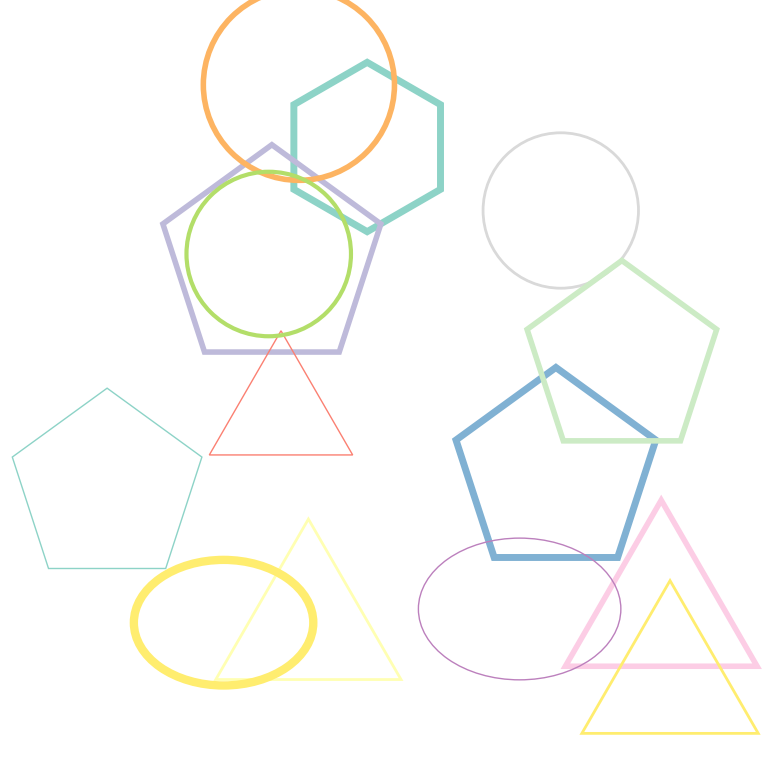[{"shape": "hexagon", "thickness": 2.5, "radius": 0.55, "center": [0.477, 0.809]}, {"shape": "pentagon", "thickness": 0.5, "radius": 0.65, "center": [0.139, 0.366]}, {"shape": "triangle", "thickness": 1, "radius": 0.69, "center": [0.401, 0.187]}, {"shape": "pentagon", "thickness": 2, "radius": 0.74, "center": [0.353, 0.663]}, {"shape": "triangle", "thickness": 0.5, "radius": 0.54, "center": [0.365, 0.463]}, {"shape": "pentagon", "thickness": 2.5, "radius": 0.68, "center": [0.722, 0.386]}, {"shape": "circle", "thickness": 2, "radius": 0.62, "center": [0.388, 0.89]}, {"shape": "circle", "thickness": 1.5, "radius": 0.53, "center": [0.349, 0.67]}, {"shape": "triangle", "thickness": 2, "radius": 0.72, "center": [0.859, 0.207]}, {"shape": "circle", "thickness": 1, "radius": 0.5, "center": [0.728, 0.727]}, {"shape": "oval", "thickness": 0.5, "radius": 0.66, "center": [0.675, 0.209]}, {"shape": "pentagon", "thickness": 2, "radius": 0.65, "center": [0.808, 0.532]}, {"shape": "oval", "thickness": 3, "radius": 0.58, "center": [0.29, 0.191]}, {"shape": "triangle", "thickness": 1, "radius": 0.66, "center": [0.87, 0.114]}]